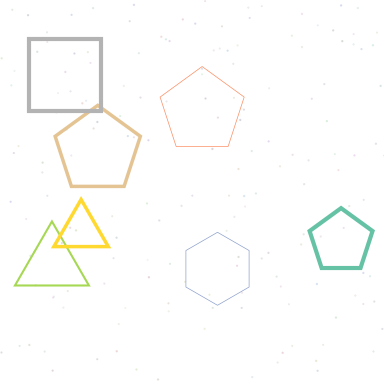[{"shape": "pentagon", "thickness": 3, "radius": 0.43, "center": [0.886, 0.373]}, {"shape": "pentagon", "thickness": 0.5, "radius": 0.57, "center": [0.525, 0.712]}, {"shape": "hexagon", "thickness": 0.5, "radius": 0.47, "center": [0.565, 0.302]}, {"shape": "triangle", "thickness": 1.5, "radius": 0.55, "center": [0.135, 0.314]}, {"shape": "triangle", "thickness": 2.5, "radius": 0.41, "center": [0.211, 0.4]}, {"shape": "pentagon", "thickness": 2.5, "radius": 0.58, "center": [0.254, 0.61]}, {"shape": "square", "thickness": 3, "radius": 0.47, "center": [0.168, 0.805]}]